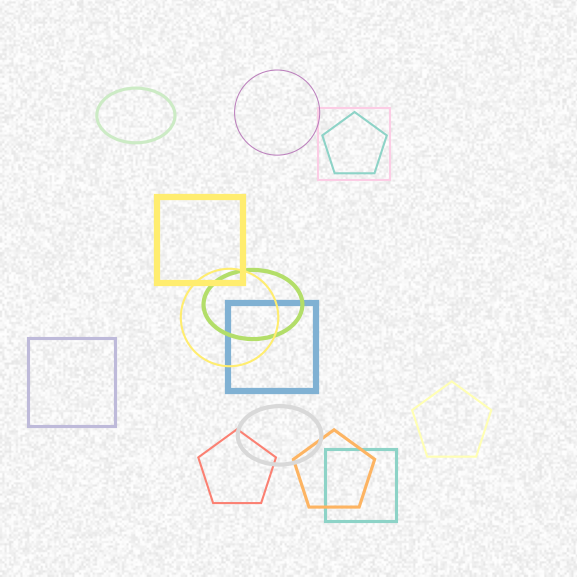[{"shape": "square", "thickness": 1.5, "radius": 0.31, "center": [0.625, 0.159]}, {"shape": "pentagon", "thickness": 1, "radius": 0.29, "center": [0.614, 0.747]}, {"shape": "pentagon", "thickness": 1, "radius": 0.36, "center": [0.782, 0.267]}, {"shape": "square", "thickness": 1.5, "radius": 0.38, "center": [0.124, 0.337]}, {"shape": "pentagon", "thickness": 1, "radius": 0.35, "center": [0.411, 0.185]}, {"shape": "square", "thickness": 3, "radius": 0.38, "center": [0.471, 0.398]}, {"shape": "pentagon", "thickness": 1.5, "radius": 0.37, "center": [0.578, 0.181]}, {"shape": "oval", "thickness": 2, "radius": 0.43, "center": [0.438, 0.472]}, {"shape": "square", "thickness": 1, "radius": 0.31, "center": [0.613, 0.75]}, {"shape": "oval", "thickness": 2, "radius": 0.36, "center": [0.484, 0.245]}, {"shape": "circle", "thickness": 0.5, "radius": 0.37, "center": [0.48, 0.804]}, {"shape": "oval", "thickness": 1.5, "radius": 0.34, "center": [0.235, 0.799]}, {"shape": "square", "thickness": 3, "radius": 0.37, "center": [0.346, 0.583]}, {"shape": "circle", "thickness": 1, "radius": 0.42, "center": [0.398, 0.449]}]